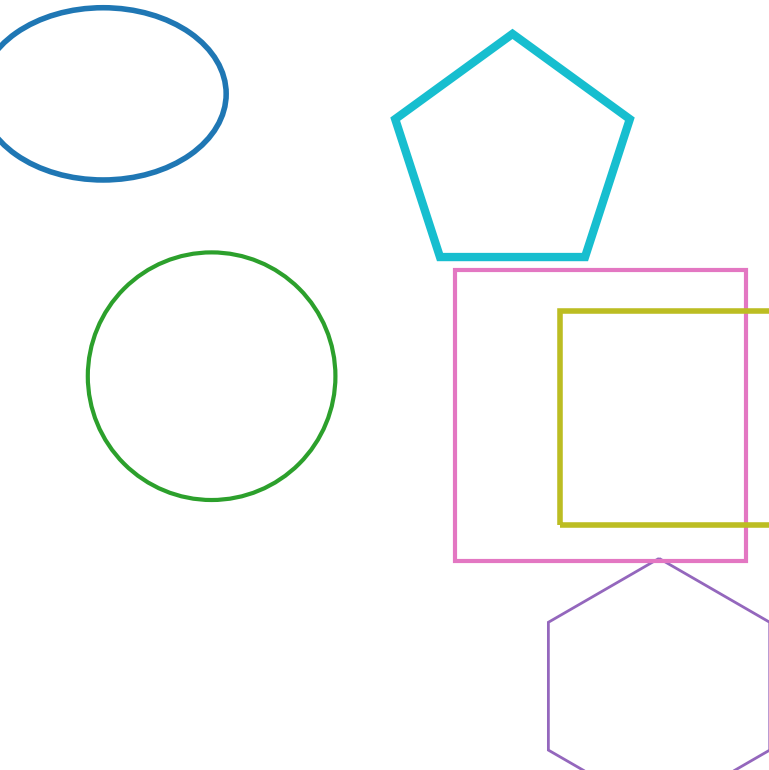[{"shape": "oval", "thickness": 2, "radius": 0.8, "center": [0.134, 0.878]}, {"shape": "circle", "thickness": 1.5, "radius": 0.8, "center": [0.275, 0.511]}, {"shape": "hexagon", "thickness": 1, "radius": 0.83, "center": [0.856, 0.109]}, {"shape": "square", "thickness": 1.5, "radius": 0.94, "center": [0.78, 0.46]}, {"shape": "square", "thickness": 2, "radius": 0.69, "center": [0.866, 0.457]}, {"shape": "pentagon", "thickness": 3, "radius": 0.8, "center": [0.666, 0.796]}]